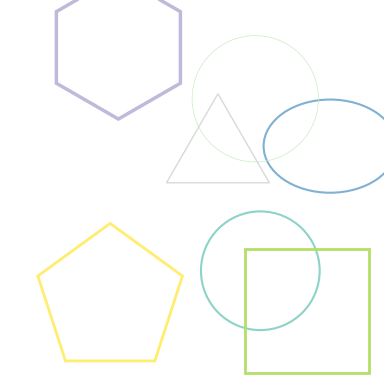[{"shape": "circle", "thickness": 1.5, "radius": 0.77, "center": [0.676, 0.297]}, {"shape": "hexagon", "thickness": 2.5, "radius": 0.93, "center": [0.307, 0.877]}, {"shape": "oval", "thickness": 1.5, "radius": 0.86, "center": [0.858, 0.62]}, {"shape": "square", "thickness": 2, "radius": 0.8, "center": [0.798, 0.193]}, {"shape": "triangle", "thickness": 1, "radius": 0.77, "center": [0.566, 0.602]}, {"shape": "circle", "thickness": 0.5, "radius": 0.82, "center": [0.663, 0.744]}, {"shape": "pentagon", "thickness": 2, "radius": 0.99, "center": [0.286, 0.222]}]